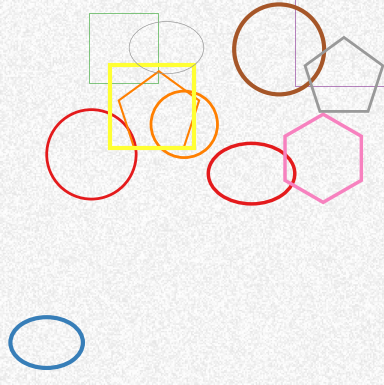[{"shape": "circle", "thickness": 2, "radius": 0.58, "center": [0.237, 0.599]}, {"shape": "oval", "thickness": 2.5, "radius": 0.56, "center": [0.653, 0.549]}, {"shape": "oval", "thickness": 3, "radius": 0.47, "center": [0.121, 0.11]}, {"shape": "square", "thickness": 0.5, "radius": 0.45, "center": [0.321, 0.875]}, {"shape": "square", "thickness": 0.5, "radius": 0.59, "center": [0.885, 0.895]}, {"shape": "pentagon", "thickness": 1.5, "radius": 0.55, "center": [0.413, 0.705]}, {"shape": "circle", "thickness": 2, "radius": 0.43, "center": [0.479, 0.677]}, {"shape": "square", "thickness": 3, "radius": 0.54, "center": [0.395, 0.724]}, {"shape": "circle", "thickness": 3, "radius": 0.58, "center": [0.725, 0.872]}, {"shape": "hexagon", "thickness": 2.5, "radius": 0.57, "center": [0.839, 0.589]}, {"shape": "pentagon", "thickness": 2, "radius": 0.53, "center": [0.893, 0.797]}, {"shape": "oval", "thickness": 0.5, "radius": 0.48, "center": [0.432, 0.876]}]